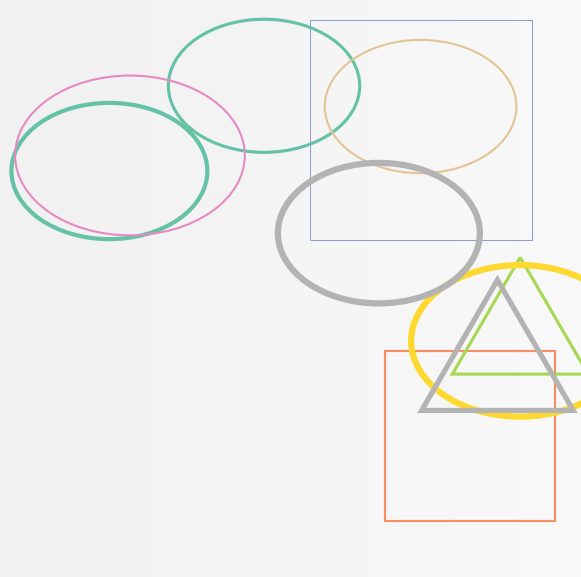[{"shape": "oval", "thickness": 1.5, "radius": 0.82, "center": [0.454, 0.851]}, {"shape": "oval", "thickness": 2, "radius": 0.84, "center": [0.188, 0.703]}, {"shape": "square", "thickness": 1, "radius": 0.73, "center": [0.808, 0.244]}, {"shape": "square", "thickness": 0.5, "radius": 0.96, "center": [0.724, 0.774]}, {"shape": "oval", "thickness": 1, "radius": 0.99, "center": [0.224, 0.73]}, {"shape": "triangle", "thickness": 1.5, "radius": 0.67, "center": [0.895, 0.419]}, {"shape": "oval", "thickness": 3, "radius": 0.94, "center": [0.895, 0.409]}, {"shape": "oval", "thickness": 1, "radius": 0.82, "center": [0.724, 0.815]}, {"shape": "triangle", "thickness": 2.5, "radius": 0.75, "center": [0.856, 0.364]}, {"shape": "oval", "thickness": 3, "radius": 0.87, "center": [0.652, 0.595]}]